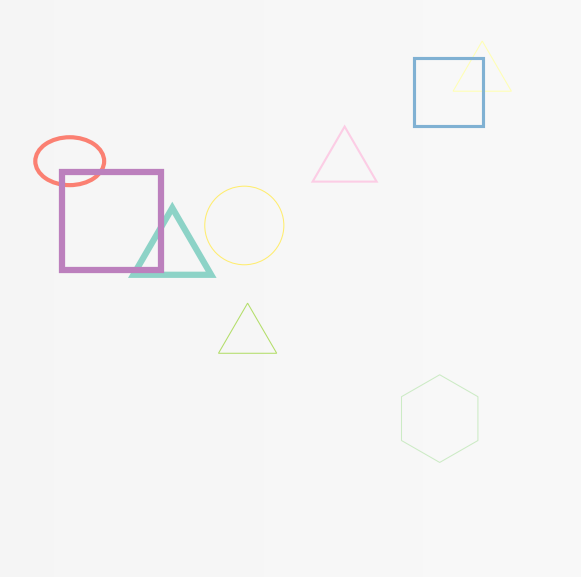[{"shape": "triangle", "thickness": 3, "radius": 0.39, "center": [0.296, 0.562]}, {"shape": "triangle", "thickness": 0.5, "radius": 0.29, "center": [0.83, 0.87]}, {"shape": "oval", "thickness": 2, "radius": 0.3, "center": [0.12, 0.72]}, {"shape": "square", "thickness": 1.5, "radius": 0.3, "center": [0.771, 0.84]}, {"shape": "triangle", "thickness": 0.5, "radius": 0.29, "center": [0.426, 0.416]}, {"shape": "triangle", "thickness": 1, "radius": 0.32, "center": [0.593, 0.716]}, {"shape": "square", "thickness": 3, "radius": 0.42, "center": [0.192, 0.617]}, {"shape": "hexagon", "thickness": 0.5, "radius": 0.38, "center": [0.756, 0.274]}, {"shape": "circle", "thickness": 0.5, "radius": 0.34, "center": [0.42, 0.609]}]